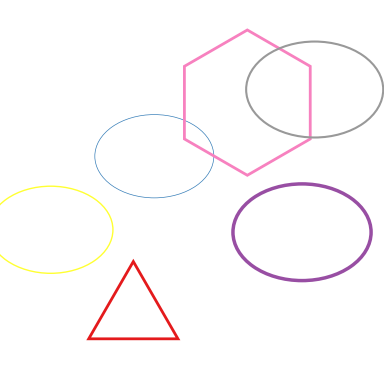[{"shape": "triangle", "thickness": 2, "radius": 0.67, "center": [0.346, 0.187]}, {"shape": "oval", "thickness": 0.5, "radius": 0.77, "center": [0.401, 0.594]}, {"shape": "oval", "thickness": 2.5, "radius": 0.9, "center": [0.784, 0.397]}, {"shape": "oval", "thickness": 1, "radius": 0.81, "center": [0.132, 0.403]}, {"shape": "hexagon", "thickness": 2, "radius": 0.94, "center": [0.642, 0.733]}, {"shape": "oval", "thickness": 1.5, "radius": 0.89, "center": [0.817, 0.767]}]